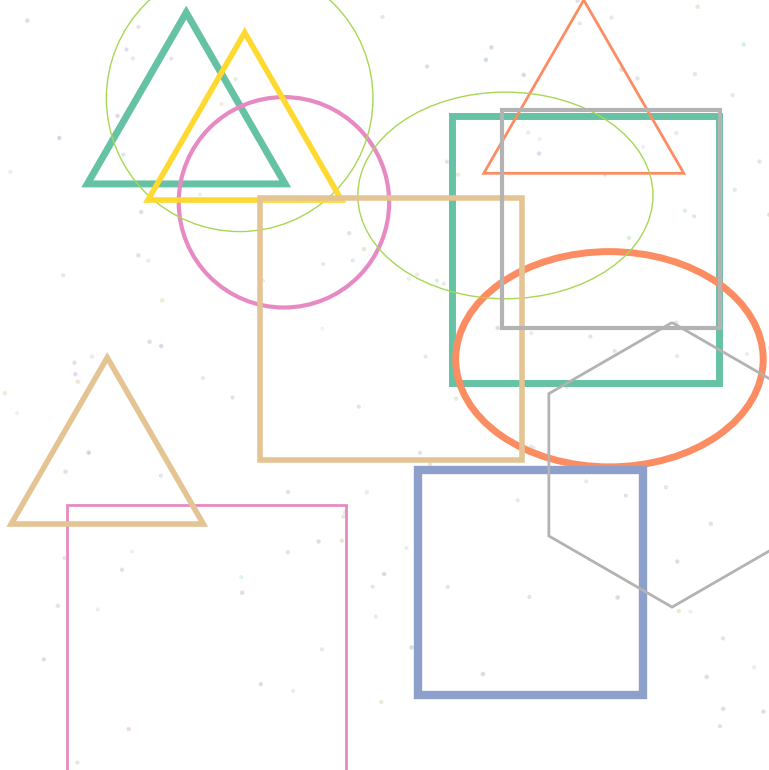[{"shape": "triangle", "thickness": 2.5, "radius": 0.74, "center": [0.242, 0.835]}, {"shape": "square", "thickness": 2.5, "radius": 0.87, "center": [0.761, 0.675]}, {"shape": "triangle", "thickness": 1, "radius": 0.75, "center": [0.758, 0.85]}, {"shape": "oval", "thickness": 2.5, "radius": 1.0, "center": [0.791, 0.533]}, {"shape": "square", "thickness": 3, "radius": 0.73, "center": [0.689, 0.244]}, {"shape": "square", "thickness": 1, "radius": 0.91, "center": [0.268, 0.162]}, {"shape": "circle", "thickness": 1.5, "radius": 0.68, "center": [0.369, 0.737]}, {"shape": "circle", "thickness": 0.5, "radius": 0.87, "center": [0.311, 0.872]}, {"shape": "oval", "thickness": 0.5, "radius": 0.96, "center": [0.656, 0.746]}, {"shape": "triangle", "thickness": 2, "radius": 0.73, "center": [0.318, 0.813]}, {"shape": "triangle", "thickness": 2, "radius": 0.72, "center": [0.139, 0.392]}, {"shape": "square", "thickness": 2, "radius": 0.85, "center": [0.508, 0.572]}, {"shape": "square", "thickness": 1.5, "radius": 0.71, "center": [0.793, 0.715]}, {"shape": "hexagon", "thickness": 1, "radius": 0.92, "center": [0.873, 0.396]}]